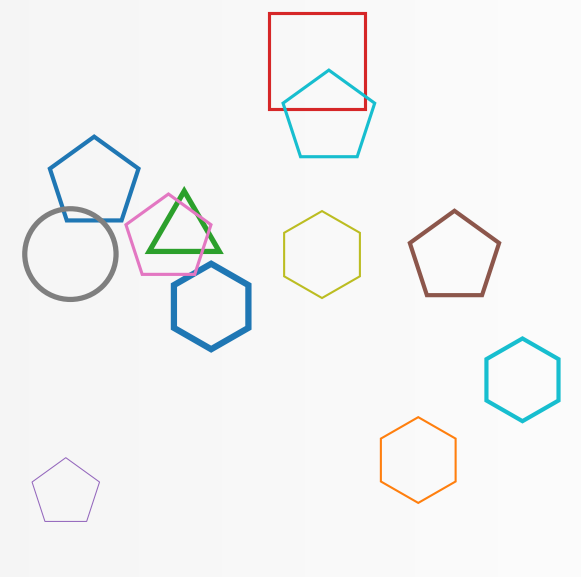[{"shape": "hexagon", "thickness": 3, "radius": 0.37, "center": [0.363, 0.468]}, {"shape": "pentagon", "thickness": 2, "radius": 0.4, "center": [0.162, 0.682]}, {"shape": "hexagon", "thickness": 1, "radius": 0.37, "center": [0.72, 0.203]}, {"shape": "triangle", "thickness": 2.5, "radius": 0.35, "center": [0.317, 0.599]}, {"shape": "square", "thickness": 1.5, "radius": 0.41, "center": [0.545, 0.893]}, {"shape": "pentagon", "thickness": 0.5, "radius": 0.31, "center": [0.113, 0.146]}, {"shape": "pentagon", "thickness": 2, "radius": 0.4, "center": [0.782, 0.553]}, {"shape": "pentagon", "thickness": 1.5, "radius": 0.38, "center": [0.29, 0.586]}, {"shape": "circle", "thickness": 2.5, "radius": 0.39, "center": [0.121, 0.559]}, {"shape": "hexagon", "thickness": 1, "radius": 0.38, "center": [0.554, 0.558]}, {"shape": "pentagon", "thickness": 1.5, "radius": 0.41, "center": [0.566, 0.795]}, {"shape": "hexagon", "thickness": 2, "radius": 0.36, "center": [0.899, 0.341]}]